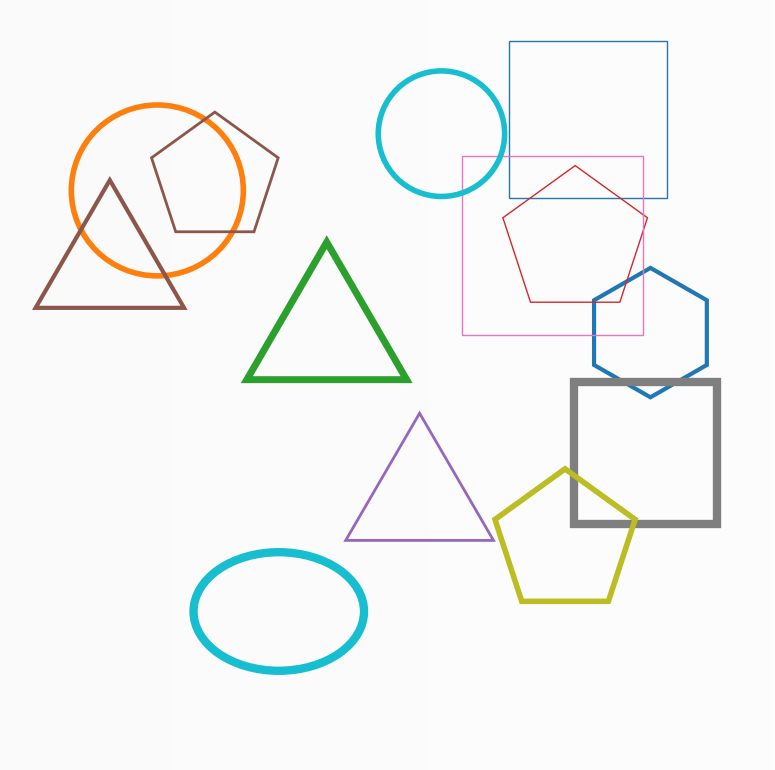[{"shape": "square", "thickness": 0.5, "radius": 0.51, "center": [0.759, 0.845]}, {"shape": "hexagon", "thickness": 1.5, "radius": 0.42, "center": [0.839, 0.568]}, {"shape": "circle", "thickness": 2, "radius": 0.55, "center": [0.203, 0.753]}, {"shape": "triangle", "thickness": 2.5, "radius": 0.6, "center": [0.422, 0.566]}, {"shape": "pentagon", "thickness": 0.5, "radius": 0.49, "center": [0.742, 0.687]}, {"shape": "triangle", "thickness": 1, "radius": 0.55, "center": [0.541, 0.353]}, {"shape": "pentagon", "thickness": 1, "radius": 0.43, "center": [0.277, 0.768]}, {"shape": "triangle", "thickness": 1.5, "radius": 0.55, "center": [0.142, 0.655]}, {"shape": "square", "thickness": 0.5, "radius": 0.58, "center": [0.713, 0.681]}, {"shape": "square", "thickness": 3, "radius": 0.46, "center": [0.833, 0.411]}, {"shape": "pentagon", "thickness": 2, "radius": 0.48, "center": [0.729, 0.296]}, {"shape": "oval", "thickness": 3, "radius": 0.55, "center": [0.36, 0.206]}, {"shape": "circle", "thickness": 2, "radius": 0.41, "center": [0.57, 0.826]}]